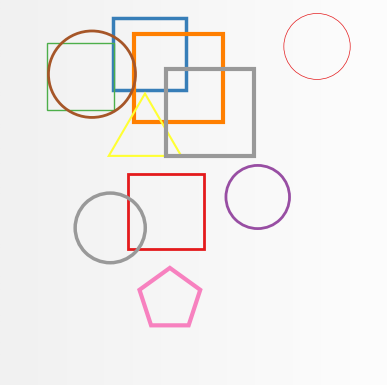[{"shape": "square", "thickness": 2, "radius": 0.49, "center": [0.428, 0.451]}, {"shape": "circle", "thickness": 0.5, "radius": 0.43, "center": [0.818, 0.879]}, {"shape": "square", "thickness": 2.5, "radius": 0.47, "center": [0.386, 0.86]}, {"shape": "square", "thickness": 1, "radius": 0.43, "center": [0.207, 0.801]}, {"shape": "circle", "thickness": 2, "radius": 0.41, "center": [0.665, 0.488]}, {"shape": "square", "thickness": 3, "radius": 0.57, "center": [0.461, 0.797]}, {"shape": "triangle", "thickness": 1.5, "radius": 0.54, "center": [0.374, 0.649]}, {"shape": "circle", "thickness": 2, "radius": 0.56, "center": [0.237, 0.807]}, {"shape": "pentagon", "thickness": 3, "radius": 0.41, "center": [0.438, 0.222]}, {"shape": "square", "thickness": 3, "radius": 0.57, "center": [0.541, 0.708]}, {"shape": "circle", "thickness": 2.5, "radius": 0.45, "center": [0.284, 0.408]}]